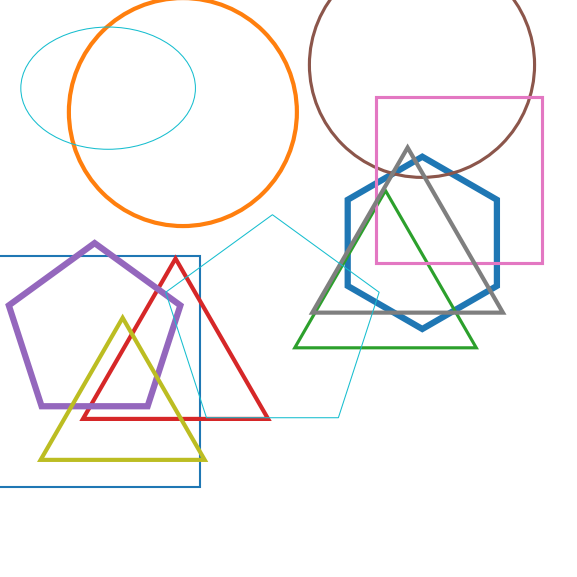[{"shape": "hexagon", "thickness": 3, "radius": 0.75, "center": [0.731, 0.579]}, {"shape": "square", "thickness": 1, "radius": 1.0, "center": [0.147, 0.356]}, {"shape": "circle", "thickness": 2, "radius": 0.99, "center": [0.317, 0.805]}, {"shape": "triangle", "thickness": 1.5, "radius": 0.91, "center": [0.668, 0.488]}, {"shape": "triangle", "thickness": 2, "radius": 0.93, "center": [0.304, 0.366]}, {"shape": "pentagon", "thickness": 3, "radius": 0.78, "center": [0.164, 0.422]}, {"shape": "circle", "thickness": 1.5, "radius": 0.97, "center": [0.731, 0.887]}, {"shape": "square", "thickness": 1.5, "radius": 0.72, "center": [0.795, 0.687]}, {"shape": "triangle", "thickness": 2, "radius": 0.95, "center": [0.706, 0.553]}, {"shape": "triangle", "thickness": 2, "radius": 0.82, "center": [0.212, 0.285]}, {"shape": "oval", "thickness": 0.5, "radius": 0.76, "center": [0.187, 0.846]}, {"shape": "pentagon", "thickness": 0.5, "radius": 0.97, "center": [0.472, 0.433]}]